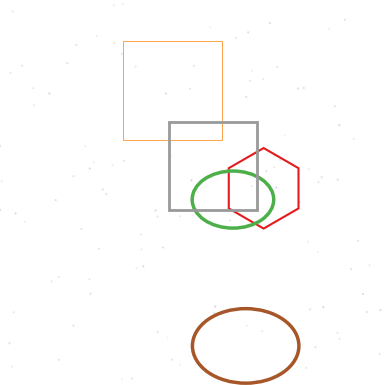[{"shape": "hexagon", "thickness": 1.5, "radius": 0.52, "center": [0.685, 0.511]}, {"shape": "oval", "thickness": 2.5, "radius": 0.53, "center": [0.605, 0.482]}, {"shape": "square", "thickness": 0.5, "radius": 0.64, "center": [0.448, 0.766]}, {"shape": "oval", "thickness": 2.5, "radius": 0.69, "center": [0.638, 0.102]}, {"shape": "square", "thickness": 2, "radius": 0.57, "center": [0.554, 0.569]}]